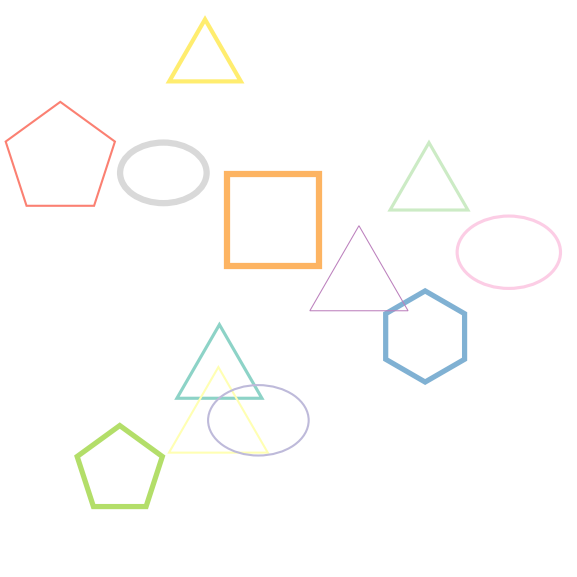[{"shape": "triangle", "thickness": 1.5, "radius": 0.42, "center": [0.38, 0.352]}, {"shape": "triangle", "thickness": 1, "radius": 0.49, "center": [0.378, 0.265]}, {"shape": "oval", "thickness": 1, "radius": 0.44, "center": [0.447, 0.271]}, {"shape": "pentagon", "thickness": 1, "radius": 0.5, "center": [0.104, 0.723]}, {"shape": "hexagon", "thickness": 2.5, "radius": 0.39, "center": [0.736, 0.416]}, {"shape": "square", "thickness": 3, "radius": 0.4, "center": [0.473, 0.618]}, {"shape": "pentagon", "thickness": 2.5, "radius": 0.39, "center": [0.207, 0.185]}, {"shape": "oval", "thickness": 1.5, "radius": 0.45, "center": [0.881, 0.562]}, {"shape": "oval", "thickness": 3, "radius": 0.37, "center": [0.283, 0.7]}, {"shape": "triangle", "thickness": 0.5, "radius": 0.49, "center": [0.622, 0.51]}, {"shape": "triangle", "thickness": 1.5, "radius": 0.39, "center": [0.743, 0.674]}, {"shape": "triangle", "thickness": 2, "radius": 0.36, "center": [0.355, 0.894]}]